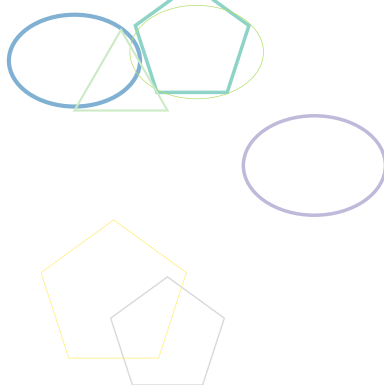[{"shape": "pentagon", "thickness": 2.5, "radius": 0.78, "center": [0.499, 0.886]}, {"shape": "oval", "thickness": 2.5, "radius": 0.92, "center": [0.817, 0.57]}, {"shape": "oval", "thickness": 3, "radius": 0.85, "center": [0.193, 0.843]}, {"shape": "oval", "thickness": 0.5, "radius": 0.87, "center": [0.511, 0.865]}, {"shape": "pentagon", "thickness": 1, "radius": 0.78, "center": [0.435, 0.126]}, {"shape": "triangle", "thickness": 1.5, "radius": 0.7, "center": [0.314, 0.783]}, {"shape": "pentagon", "thickness": 0.5, "radius": 0.99, "center": [0.295, 0.23]}]